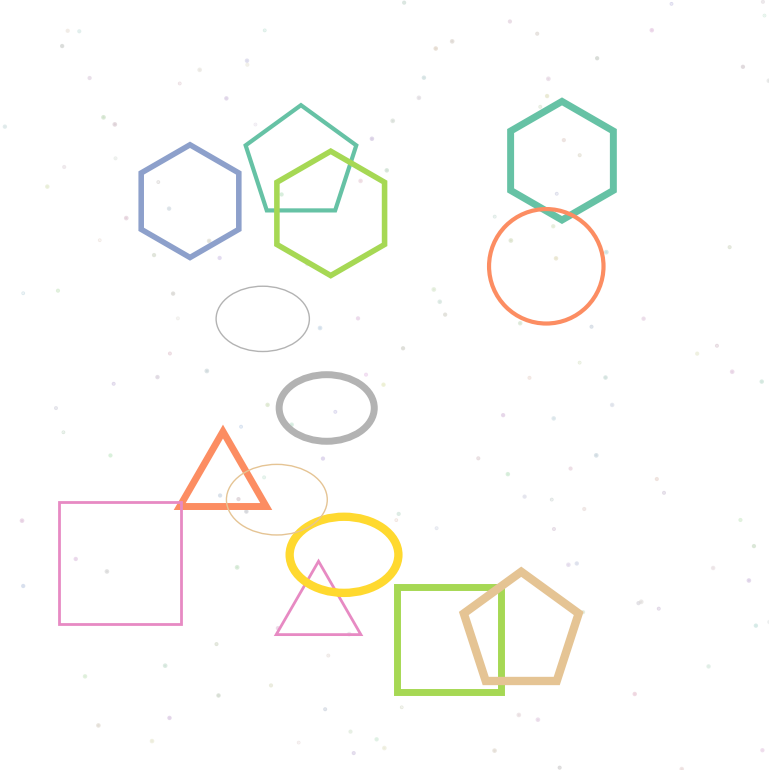[{"shape": "hexagon", "thickness": 2.5, "radius": 0.39, "center": [0.73, 0.791]}, {"shape": "pentagon", "thickness": 1.5, "radius": 0.38, "center": [0.391, 0.788]}, {"shape": "triangle", "thickness": 2.5, "radius": 0.32, "center": [0.29, 0.375]}, {"shape": "circle", "thickness": 1.5, "radius": 0.37, "center": [0.709, 0.654]}, {"shape": "hexagon", "thickness": 2, "radius": 0.37, "center": [0.247, 0.739]}, {"shape": "triangle", "thickness": 1, "radius": 0.32, "center": [0.414, 0.208]}, {"shape": "square", "thickness": 1, "radius": 0.4, "center": [0.155, 0.268]}, {"shape": "hexagon", "thickness": 2, "radius": 0.4, "center": [0.43, 0.723]}, {"shape": "square", "thickness": 2.5, "radius": 0.34, "center": [0.583, 0.17]}, {"shape": "oval", "thickness": 3, "radius": 0.35, "center": [0.447, 0.279]}, {"shape": "pentagon", "thickness": 3, "radius": 0.39, "center": [0.677, 0.179]}, {"shape": "oval", "thickness": 0.5, "radius": 0.33, "center": [0.36, 0.351]}, {"shape": "oval", "thickness": 0.5, "radius": 0.3, "center": [0.341, 0.586]}, {"shape": "oval", "thickness": 2.5, "radius": 0.31, "center": [0.424, 0.47]}]